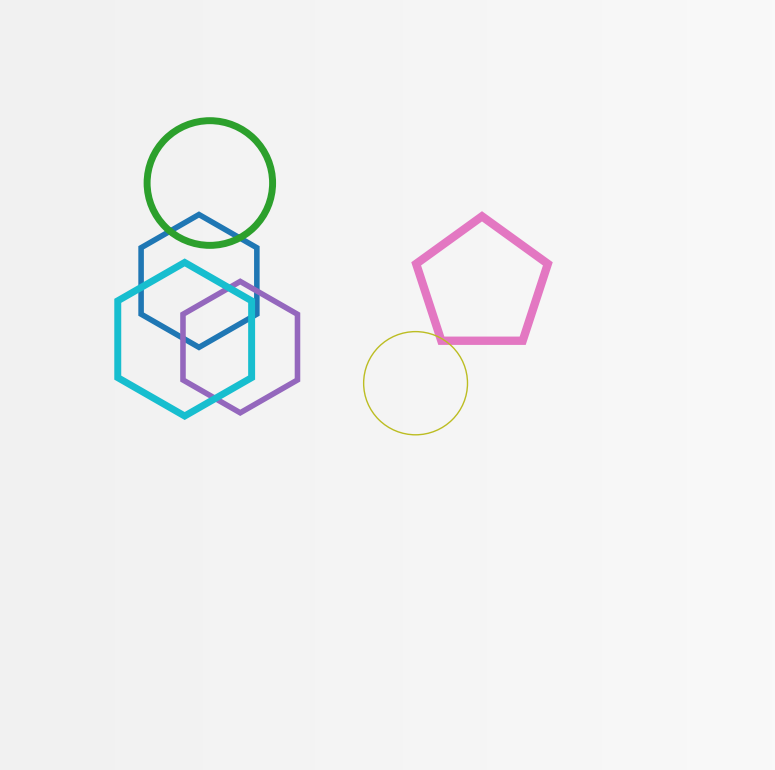[{"shape": "hexagon", "thickness": 2, "radius": 0.43, "center": [0.257, 0.635]}, {"shape": "circle", "thickness": 2.5, "radius": 0.4, "center": [0.271, 0.762]}, {"shape": "hexagon", "thickness": 2, "radius": 0.43, "center": [0.31, 0.549]}, {"shape": "pentagon", "thickness": 3, "radius": 0.45, "center": [0.622, 0.63]}, {"shape": "circle", "thickness": 0.5, "radius": 0.34, "center": [0.536, 0.502]}, {"shape": "hexagon", "thickness": 2.5, "radius": 0.5, "center": [0.238, 0.559]}]